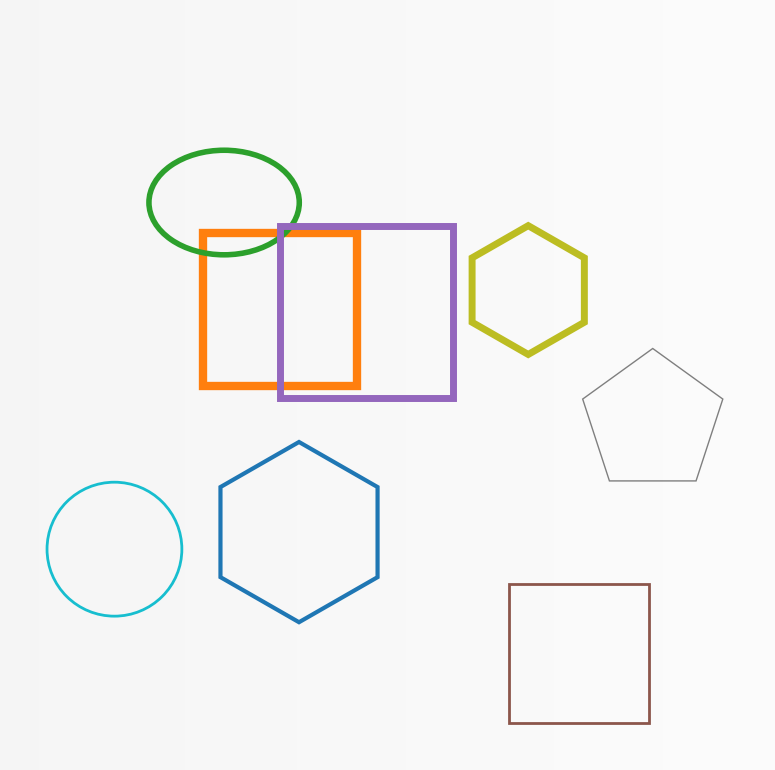[{"shape": "hexagon", "thickness": 1.5, "radius": 0.59, "center": [0.386, 0.309]}, {"shape": "square", "thickness": 3, "radius": 0.5, "center": [0.362, 0.598]}, {"shape": "oval", "thickness": 2, "radius": 0.48, "center": [0.289, 0.737]}, {"shape": "square", "thickness": 2.5, "radius": 0.56, "center": [0.473, 0.595]}, {"shape": "square", "thickness": 1, "radius": 0.45, "center": [0.747, 0.151]}, {"shape": "pentagon", "thickness": 0.5, "radius": 0.48, "center": [0.842, 0.452]}, {"shape": "hexagon", "thickness": 2.5, "radius": 0.42, "center": [0.682, 0.623]}, {"shape": "circle", "thickness": 1, "radius": 0.43, "center": [0.148, 0.287]}]